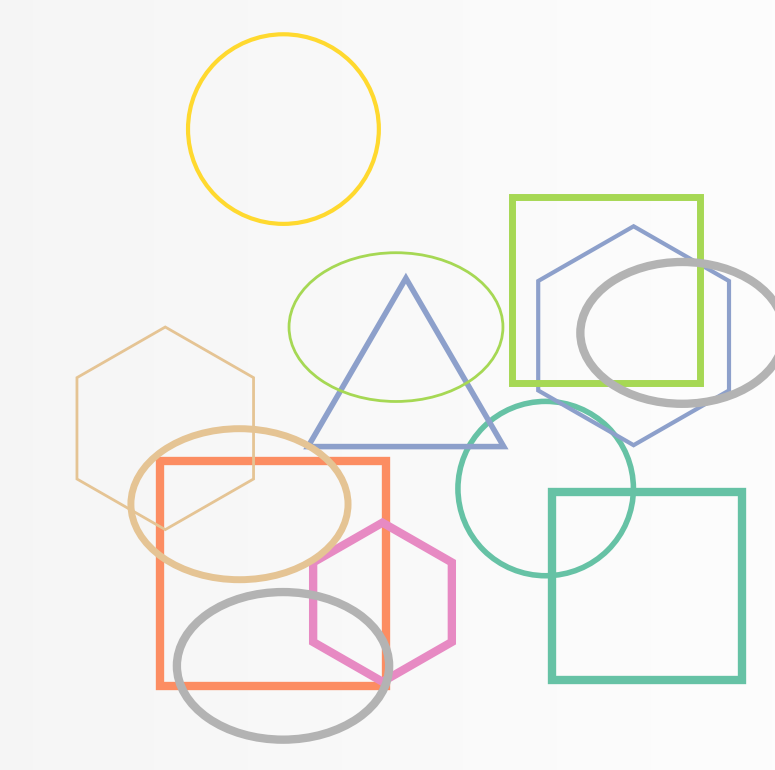[{"shape": "square", "thickness": 3, "radius": 0.61, "center": [0.835, 0.239]}, {"shape": "circle", "thickness": 2, "radius": 0.57, "center": [0.704, 0.366]}, {"shape": "square", "thickness": 3, "radius": 0.73, "center": [0.352, 0.255]}, {"shape": "hexagon", "thickness": 1.5, "radius": 0.71, "center": [0.818, 0.564]}, {"shape": "triangle", "thickness": 2, "radius": 0.73, "center": [0.524, 0.493]}, {"shape": "hexagon", "thickness": 3, "radius": 0.52, "center": [0.494, 0.218]}, {"shape": "oval", "thickness": 1, "radius": 0.69, "center": [0.511, 0.575]}, {"shape": "square", "thickness": 2.5, "radius": 0.6, "center": [0.782, 0.624]}, {"shape": "circle", "thickness": 1.5, "radius": 0.62, "center": [0.366, 0.832]}, {"shape": "hexagon", "thickness": 1, "radius": 0.66, "center": [0.213, 0.444]}, {"shape": "oval", "thickness": 2.5, "radius": 0.7, "center": [0.309, 0.345]}, {"shape": "oval", "thickness": 3, "radius": 0.68, "center": [0.365, 0.135]}, {"shape": "oval", "thickness": 3, "radius": 0.66, "center": [0.88, 0.568]}]